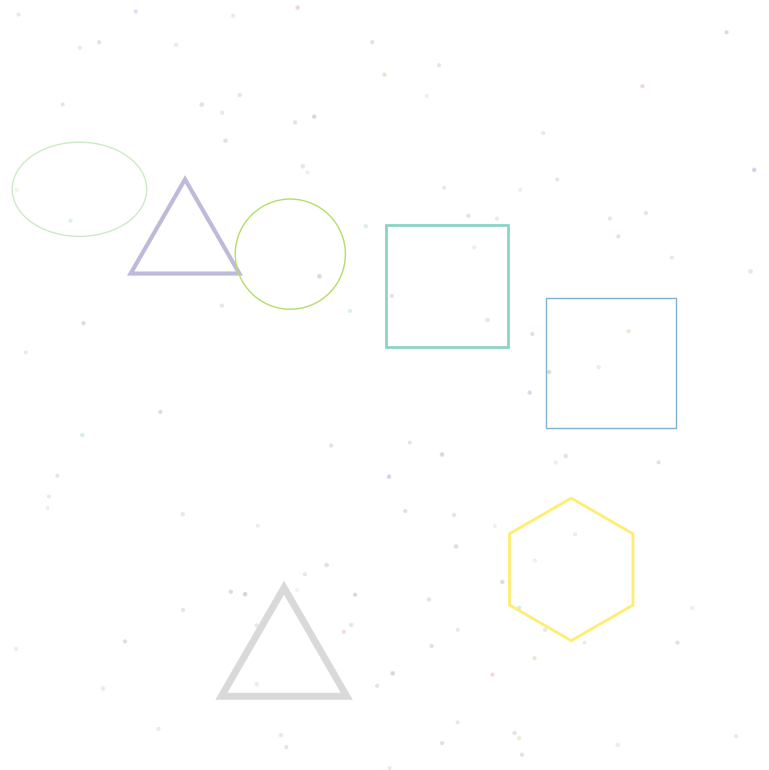[{"shape": "square", "thickness": 1, "radius": 0.4, "center": [0.581, 0.629]}, {"shape": "triangle", "thickness": 1.5, "radius": 0.41, "center": [0.24, 0.686]}, {"shape": "square", "thickness": 0.5, "radius": 0.42, "center": [0.794, 0.529]}, {"shape": "circle", "thickness": 0.5, "radius": 0.36, "center": [0.377, 0.67]}, {"shape": "triangle", "thickness": 2.5, "radius": 0.47, "center": [0.369, 0.143]}, {"shape": "oval", "thickness": 0.5, "radius": 0.44, "center": [0.103, 0.754]}, {"shape": "hexagon", "thickness": 1, "radius": 0.46, "center": [0.742, 0.261]}]